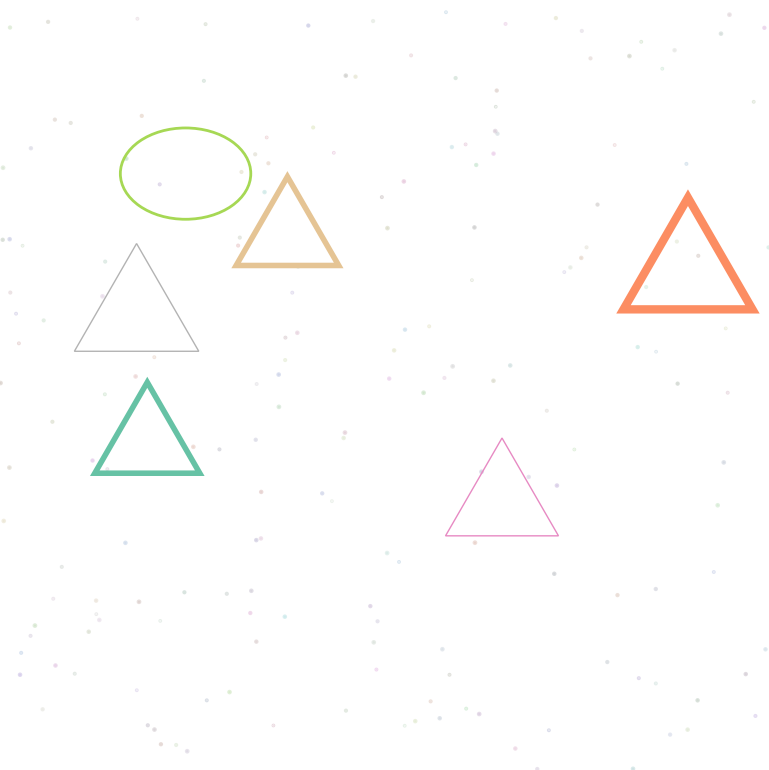[{"shape": "triangle", "thickness": 2, "radius": 0.39, "center": [0.191, 0.425]}, {"shape": "triangle", "thickness": 3, "radius": 0.48, "center": [0.893, 0.647]}, {"shape": "triangle", "thickness": 0.5, "radius": 0.42, "center": [0.652, 0.346]}, {"shape": "oval", "thickness": 1, "radius": 0.42, "center": [0.241, 0.775]}, {"shape": "triangle", "thickness": 2, "radius": 0.38, "center": [0.373, 0.694]}, {"shape": "triangle", "thickness": 0.5, "radius": 0.47, "center": [0.177, 0.59]}]